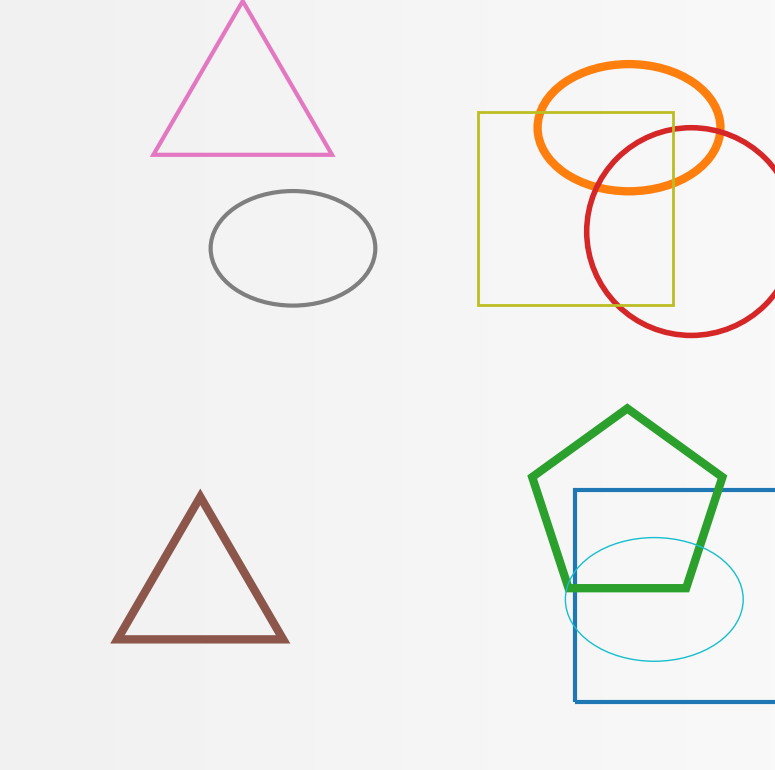[{"shape": "square", "thickness": 1.5, "radius": 0.69, "center": [0.879, 0.226]}, {"shape": "oval", "thickness": 3, "radius": 0.59, "center": [0.812, 0.834]}, {"shape": "pentagon", "thickness": 3, "radius": 0.65, "center": [0.809, 0.341]}, {"shape": "circle", "thickness": 2, "radius": 0.67, "center": [0.892, 0.699]}, {"shape": "triangle", "thickness": 3, "radius": 0.62, "center": [0.258, 0.231]}, {"shape": "triangle", "thickness": 1.5, "radius": 0.67, "center": [0.313, 0.866]}, {"shape": "oval", "thickness": 1.5, "radius": 0.53, "center": [0.378, 0.678]}, {"shape": "square", "thickness": 1, "radius": 0.63, "center": [0.743, 0.729]}, {"shape": "oval", "thickness": 0.5, "radius": 0.57, "center": [0.844, 0.222]}]